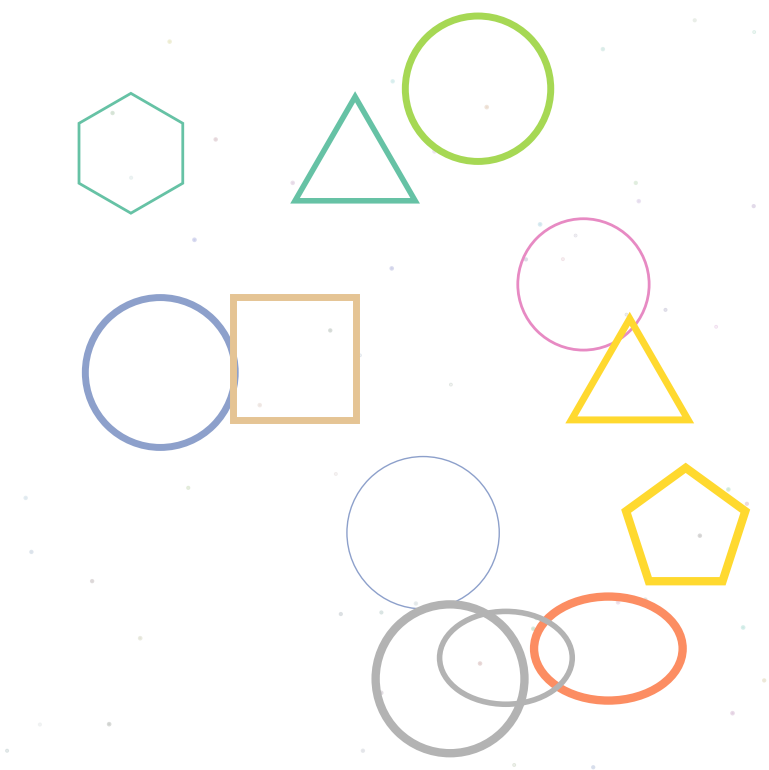[{"shape": "triangle", "thickness": 2, "radius": 0.45, "center": [0.461, 0.784]}, {"shape": "hexagon", "thickness": 1, "radius": 0.39, "center": [0.17, 0.801]}, {"shape": "oval", "thickness": 3, "radius": 0.48, "center": [0.79, 0.158]}, {"shape": "circle", "thickness": 2.5, "radius": 0.49, "center": [0.208, 0.516]}, {"shape": "circle", "thickness": 0.5, "radius": 0.49, "center": [0.549, 0.308]}, {"shape": "circle", "thickness": 1, "radius": 0.43, "center": [0.758, 0.631]}, {"shape": "circle", "thickness": 2.5, "radius": 0.47, "center": [0.621, 0.885]}, {"shape": "triangle", "thickness": 2.5, "radius": 0.44, "center": [0.818, 0.498]}, {"shape": "pentagon", "thickness": 3, "radius": 0.41, "center": [0.89, 0.311]}, {"shape": "square", "thickness": 2.5, "radius": 0.4, "center": [0.382, 0.534]}, {"shape": "circle", "thickness": 3, "radius": 0.48, "center": [0.584, 0.118]}, {"shape": "oval", "thickness": 2, "radius": 0.43, "center": [0.657, 0.146]}]